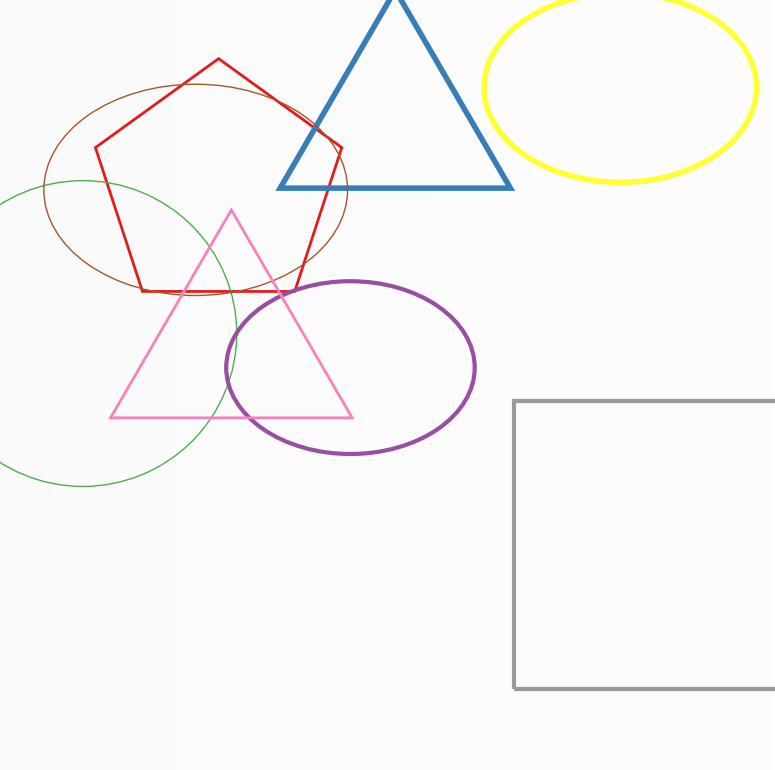[{"shape": "pentagon", "thickness": 1, "radius": 0.84, "center": [0.282, 0.757]}, {"shape": "triangle", "thickness": 2, "radius": 0.86, "center": [0.51, 0.841]}, {"shape": "circle", "thickness": 0.5, "radius": 0.99, "center": [0.107, 0.567]}, {"shape": "oval", "thickness": 1.5, "radius": 0.8, "center": [0.452, 0.523]}, {"shape": "oval", "thickness": 2, "radius": 0.88, "center": [0.8, 0.886]}, {"shape": "oval", "thickness": 0.5, "radius": 0.98, "center": [0.253, 0.753]}, {"shape": "triangle", "thickness": 1, "radius": 0.9, "center": [0.299, 0.547]}, {"shape": "square", "thickness": 1.5, "radius": 0.94, "center": [0.85, 0.292]}]